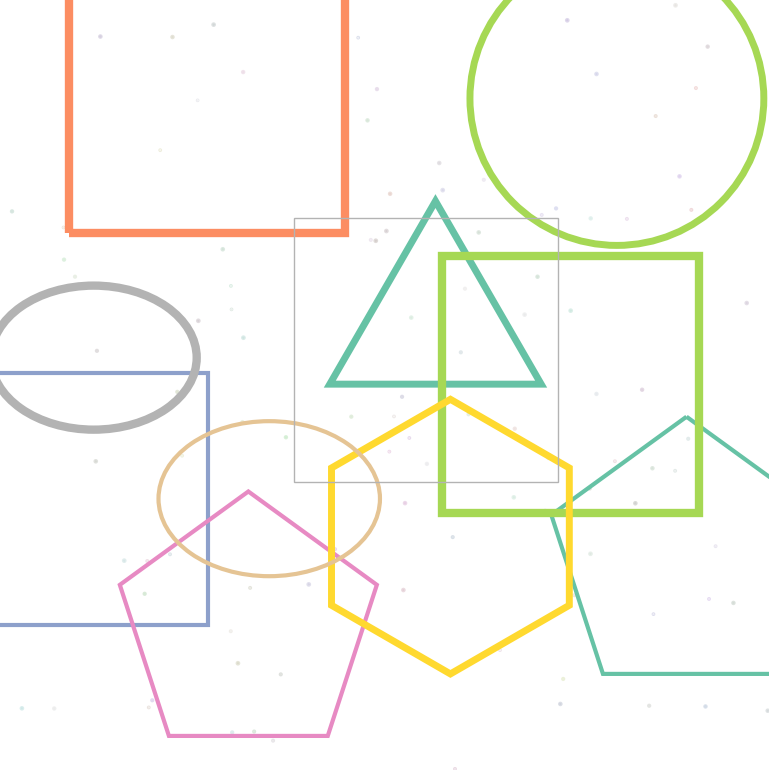[{"shape": "triangle", "thickness": 2.5, "radius": 0.79, "center": [0.566, 0.58]}, {"shape": "pentagon", "thickness": 1.5, "radius": 0.92, "center": [0.892, 0.274]}, {"shape": "square", "thickness": 3, "radius": 0.9, "center": [0.269, 0.876]}, {"shape": "square", "thickness": 1.5, "radius": 0.82, "center": [0.107, 0.352]}, {"shape": "pentagon", "thickness": 1.5, "radius": 0.88, "center": [0.323, 0.186]}, {"shape": "circle", "thickness": 2.5, "radius": 0.95, "center": [0.801, 0.872]}, {"shape": "square", "thickness": 3, "radius": 0.83, "center": [0.74, 0.501]}, {"shape": "hexagon", "thickness": 2.5, "radius": 0.89, "center": [0.585, 0.303]}, {"shape": "oval", "thickness": 1.5, "radius": 0.72, "center": [0.35, 0.352]}, {"shape": "square", "thickness": 0.5, "radius": 0.86, "center": [0.553, 0.545]}, {"shape": "oval", "thickness": 3, "radius": 0.67, "center": [0.122, 0.536]}]